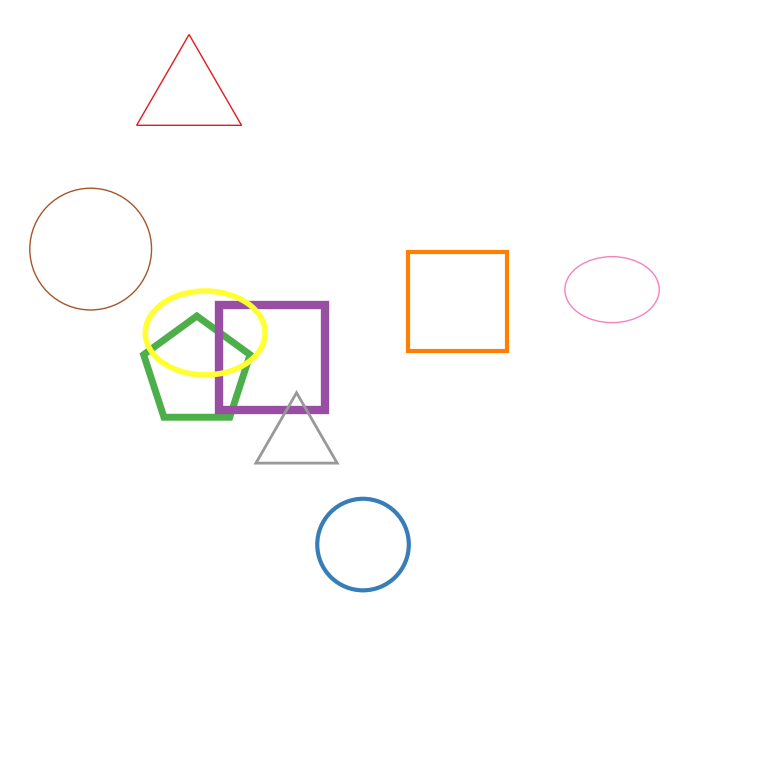[{"shape": "triangle", "thickness": 0.5, "radius": 0.39, "center": [0.246, 0.877]}, {"shape": "circle", "thickness": 1.5, "radius": 0.3, "center": [0.471, 0.293]}, {"shape": "pentagon", "thickness": 2.5, "radius": 0.36, "center": [0.256, 0.517]}, {"shape": "square", "thickness": 3, "radius": 0.34, "center": [0.353, 0.536]}, {"shape": "square", "thickness": 1.5, "radius": 0.32, "center": [0.594, 0.609]}, {"shape": "oval", "thickness": 2, "radius": 0.39, "center": [0.267, 0.568]}, {"shape": "circle", "thickness": 0.5, "radius": 0.4, "center": [0.118, 0.677]}, {"shape": "oval", "thickness": 0.5, "radius": 0.31, "center": [0.795, 0.624]}, {"shape": "triangle", "thickness": 1, "radius": 0.3, "center": [0.385, 0.429]}]